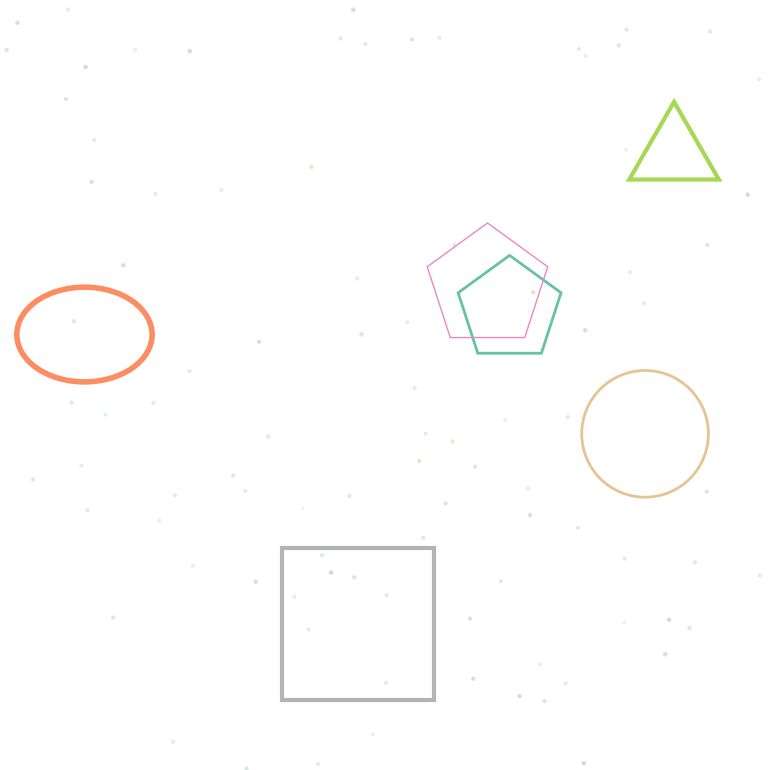[{"shape": "pentagon", "thickness": 1, "radius": 0.35, "center": [0.662, 0.598]}, {"shape": "oval", "thickness": 2, "radius": 0.44, "center": [0.11, 0.566]}, {"shape": "pentagon", "thickness": 0.5, "radius": 0.41, "center": [0.633, 0.628]}, {"shape": "triangle", "thickness": 1.5, "radius": 0.34, "center": [0.875, 0.8]}, {"shape": "circle", "thickness": 1, "radius": 0.41, "center": [0.838, 0.437]}, {"shape": "square", "thickness": 1.5, "radius": 0.49, "center": [0.465, 0.19]}]